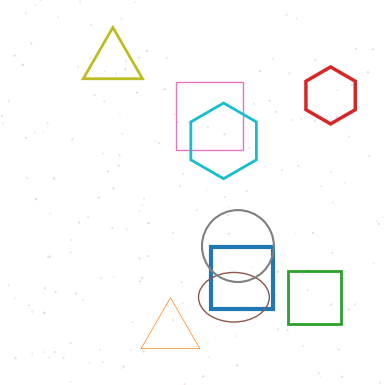[{"shape": "square", "thickness": 3, "radius": 0.4, "center": [0.629, 0.277]}, {"shape": "triangle", "thickness": 0.5, "radius": 0.44, "center": [0.443, 0.139]}, {"shape": "square", "thickness": 2, "radius": 0.35, "center": [0.817, 0.226]}, {"shape": "hexagon", "thickness": 2.5, "radius": 0.37, "center": [0.859, 0.752]}, {"shape": "oval", "thickness": 1, "radius": 0.46, "center": [0.608, 0.228]}, {"shape": "square", "thickness": 1, "radius": 0.44, "center": [0.545, 0.699]}, {"shape": "circle", "thickness": 1.5, "radius": 0.47, "center": [0.618, 0.361]}, {"shape": "triangle", "thickness": 2, "radius": 0.44, "center": [0.293, 0.84]}, {"shape": "hexagon", "thickness": 2, "radius": 0.49, "center": [0.581, 0.634]}]